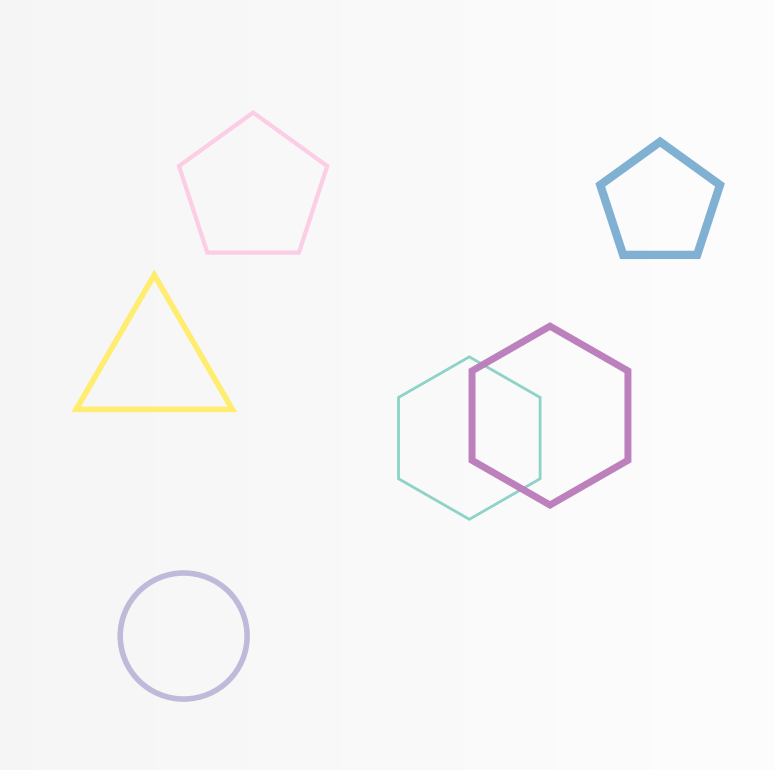[{"shape": "hexagon", "thickness": 1, "radius": 0.53, "center": [0.606, 0.431]}, {"shape": "circle", "thickness": 2, "radius": 0.41, "center": [0.237, 0.174]}, {"shape": "pentagon", "thickness": 3, "radius": 0.41, "center": [0.852, 0.735]}, {"shape": "pentagon", "thickness": 1.5, "radius": 0.5, "center": [0.327, 0.753]}, {"shape": "hexagon", "thickness": 2.5, "radius": 0.58, "center": [0.71, 0.46]}, {"shape": "triangle", "thickness": 2, "radius": 0.58, "center": [0.199, 0.527]}]